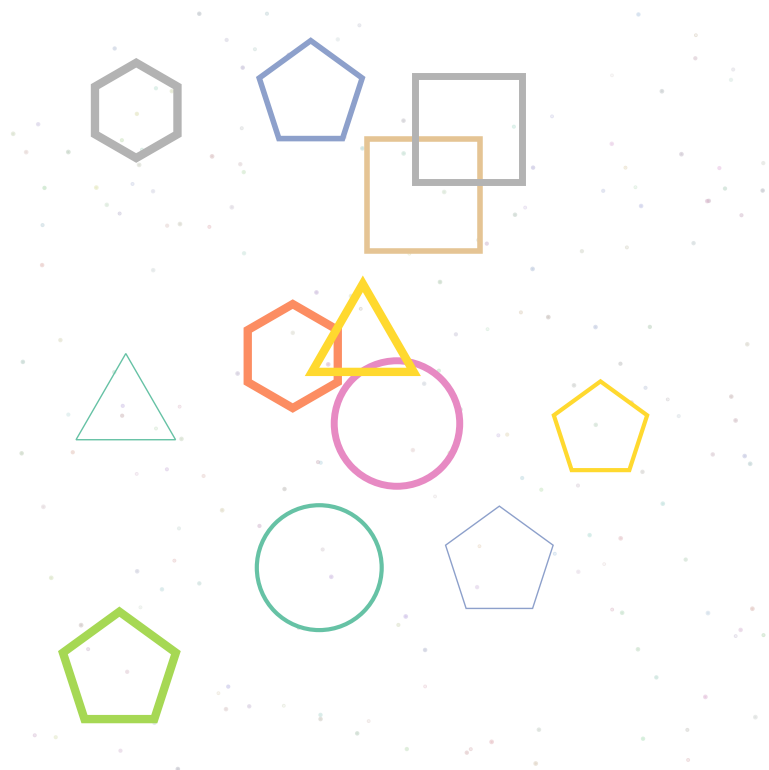[{"shape": "circle", "thickness": 1.5, "radius": 0.41, "center": [0.415, 0.263]}, {"shape": "triangle", "thickness": 0.5, "radius": 0.37, "center": [0.163, 0.466]}, {"shape": "hexagon", "thickness": 3, "radius": 0.34, "center": [0.38, 0.538]}, {"shape": "pentagon", "thickness": 0.5, "radius": 0.37, "center": [0.649, 0.269]}, {"shape": "pentagon", "thickness": 2, "radius": 0.35, "center": [0.404, 0.877]}, {"shape": "circle", "thickness": 2.5, "radius": 0.41, "center": [0.516, 0.45]}, {"shape": "pentagon", "thickness": 3, "radius": 0.39, "center": [0.155, 0.129]}, {"shape": "triangle", "thickness": 3, "radius": 0.38, "center": [0.471, 0.555]}, {"shape": "pentagon", "thickness": 1.5, "radius": 0.32, "center": [0.78, 0.441]}, {"shape": "square", "thickness": 2, "radius": 0.37, "center": [0.55, 0.747]}, {"shape": "square", "thickness": 2.5, "radius": 0.35, "center": [0.609, 0.833]}, {"shape": "hexagon", "thickness": 3, "radius": 0.31, "center": [0.177, 0.857]}]